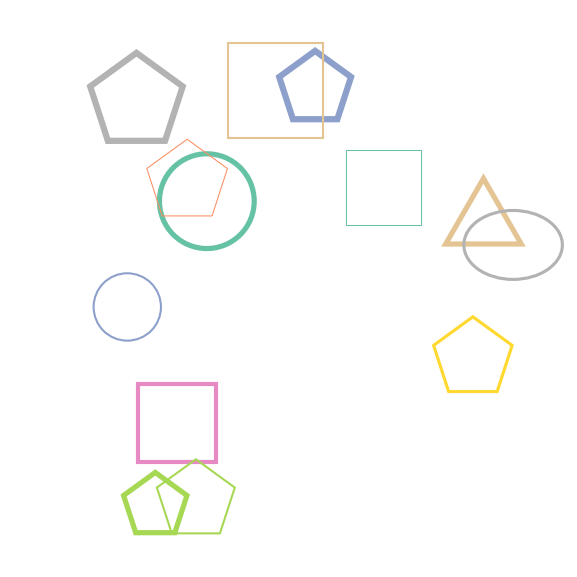[{"shape": "circle", "thickness": 2.5, "radius": 0.41, "center": [0.358, 0.651]}, {"shape": "square", "thickness": 0.5, "radius": 0.32, "center": [0.664, 0.674]}, {"shape": "pentagon", "thickness": 0.5, "radius": 0.37, "center": [0.324, 0.685]}, {"shape": "circle", "thickness": 1, "radius": 0.29, "center": [0.22, 0.468]}, {"shape": "pentagon", "thickness": 3, "radius": 0.33, "center": [0.546, 0.846]}, {"shape": "square", "thickness": 2, "radius": 0.34, "center": [0.307, 0.267]}, {"shape": "pentagon", "thickness": 1, "radius": 0.35, "center": [0.339, 0.133]}, {"shape": "pentagon", "thickness": 2.5, "radius": 0.29, "center": [0.269, 0.123]}, {"shape": "pentagon", "thickness": 1.5, "radius": 0.36, "center": [0.819, 0.379]}, {"shape": "triangle", "thickness": 2.5, "radius": 0.38, "center": [0.837, 0.614]}, {"shape": "square", "thickness": 1, "radius": 0.41, "center": [0.477, 0.842]}, {"shape": "pentagon", "thickness": 3, "radius": 0.42, "center": [0.236, 0.823]}, {"shape": "oval", "thickness": 1.5, "radius": 0.43, "center": [0.889, 0.575]}]